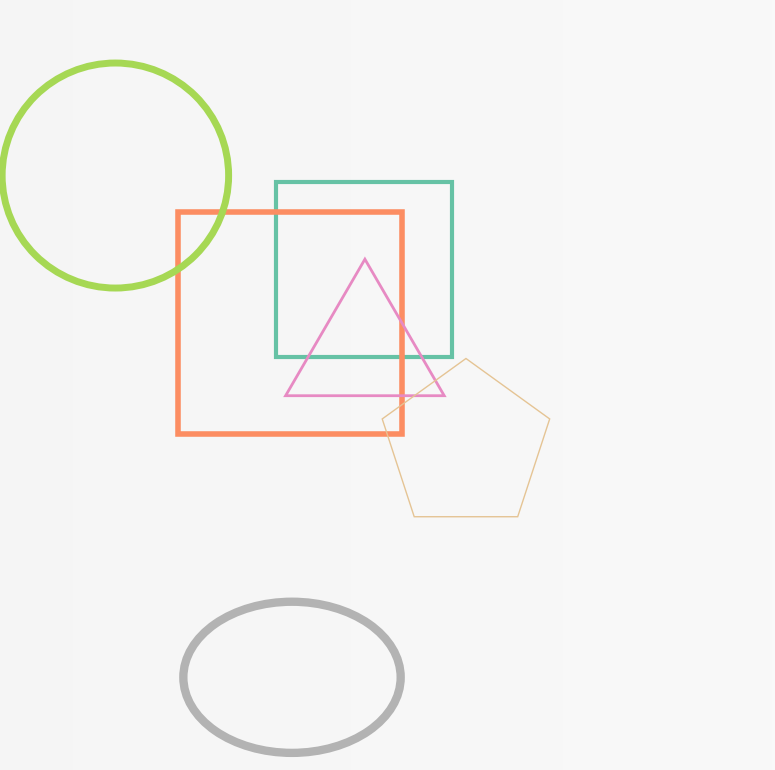[{"shape": "square", "thickness": 1.5, "radius": 0.57, "center": [0.469, 0.65]}, {"shape": "square", "thickness": 2, "radius": 0.72, "center": [0.374, 0.581]}, {"shape": "triangle", "thickness": 1, "radius": 0.59, "center": [0.471, 0.545]}, {"shape": "circle", "thickness": 2.5, "radius": 0.73, "center": [0.149, 0.772]}, {"shape": "pentagon", "thickness": 0.5, "radius": 0.57, "center": [0.601, 0.421]}, {"shape": "oval", "thickness": 3, "radius": 0.7, "center": [0.377, 0.12]}]